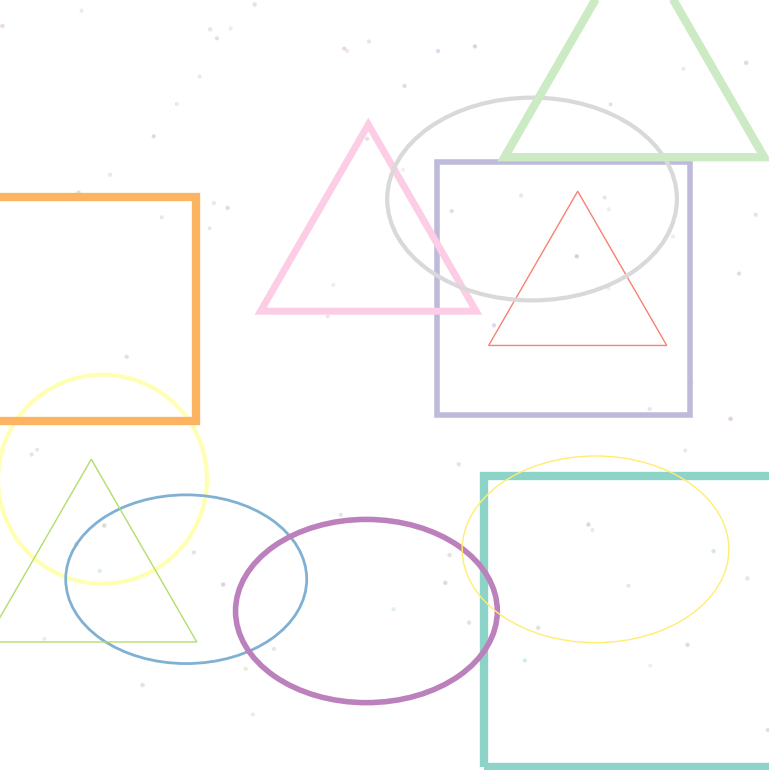[{"shape": "square", "thickness": 3, "radius": 0.95, "center": [0.818, 0.193]}, {"shape": "circle", "thickness": 1.5, "radius": 0.68, "center": [0.133, 0.378]}, {"shape": "square", "thickness": 2, "radius": 0.82, "center": [0.732, 0.625]}, {"shape": "triangle", "thickness": 0.5, "radius": 0.67, "center": [0.75, 0.618]}, {"shape": "oval", "thickness": 1, "radius": 0.78, "center": [0.242, 0.248]}, {"shape": "square", "thickness": 3, "radius": 0.73, "center": [0.109, 0.599]}, {"shape": "triangle", "thickness": 0.5, "radius": 0.79, "center": [0.119, 0.245]}, {"shape": "triangle", "thickness": 2.5, "radius": 0.81, "center": [0.478, 0.677]}, {"shape": "oval", "thickness": 1.5, "radius": 0.94, "center": [0.691, 0.742]}, {"shape": "oval", "thickness": 2, "radius": 0.85, "center": [0.476, 0.206]}, {"shape": "triangle", "thickness": 3, "radius": 0.97, "center": [0.824, 0.893]}, {"shape": "oval", "thickness": 0.5, "radius": 0.87, "center": [0.773, 0.287]}]